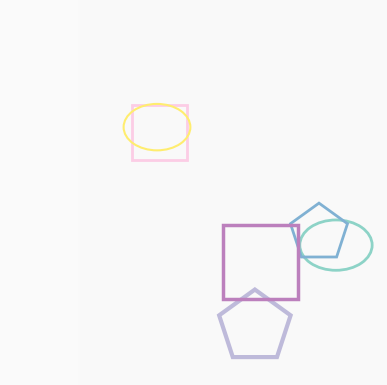[{"shape": "oval", "thickness": 2, "radius": 0.47, "center": [0.867, 0.363]}, {"shape": "pentagon", "thickness": 3, "radius": 0.48, "center": [0.658, 0.151]}, {"shape": "pentagon", "thickness": 2, "radius": 0.39, "center": [0.823, 0.395]}, {"shape": "square", "thickness": 2, "radius": 0.36, "center": [0.411, 0.657]}, {"shape": "square", "thickness": 2.5, "radius": 0.48, "center": [0.672, 0.319]}, {"shape": "oval", "thickness": 1.5, "radius": 0.43, "center": [0.405, 0.67]}]